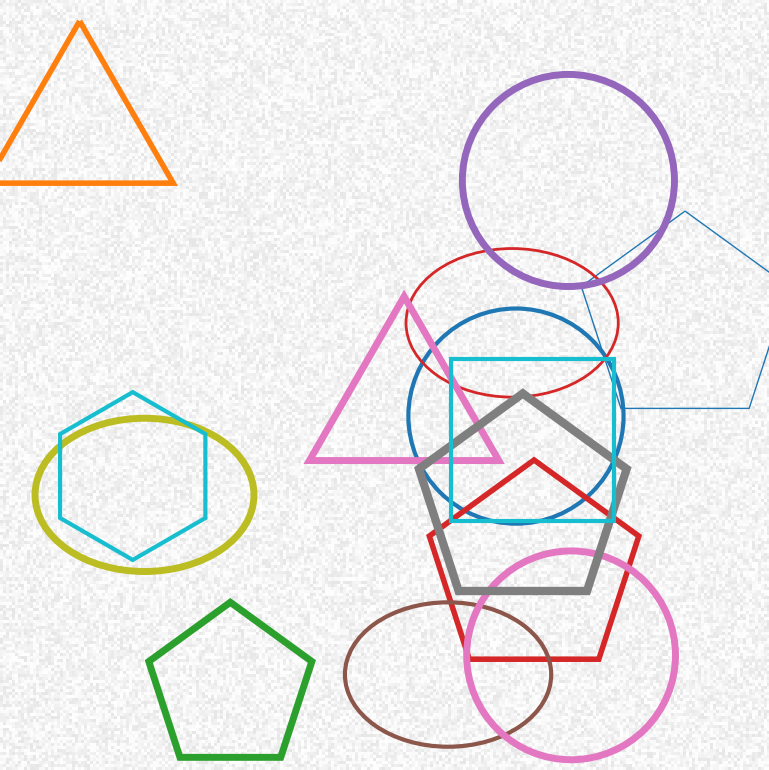[{"shape": "pentagon", "thickness": 0.5, "radius": 0.71, "center": [0.89, 0.584]}, {"shape": "circle", "thickness": 1.5, "radius": 0.7, "center": [0.67, 0.46]}, {"shape": "triangle", "thickness": 2, "radius": 0.7, "center": [0.103, 0.832]}, {"shape": "pentagon", "thickness": 2.5, "radius": 0.56, "center": [0.299, 0.107]}, {"shape": "pentagon", "thickness": 2, "radius": 0.72, "center": [0.694, 0.26]}, {"shape": "oval", "thickness": 1, "radius": 0.69, "center": [0.665, 0.581]}, {"shape": "circle", "thickness": 2.5, "radius": 0.69, "center": [0.738, 0.766]}, {"shape": "oval", "thickness": 1.5, "radius": 0.67, "center": [0.582, 0.124]}, {"shape": "circle", "thickness": 2.5, "radius": 0.68, "center": [0.742, 0.149]}, {"shape": "triangle", "thickness": 2.5, "radius": 0.71, "center": [0.525, 0.473]}, {"shape": "pentagon", "thickness": 3, "radius": 0.71, "center": [0.679, 0.347]}, {"shape": "oval", "thickness": 2.5, "radius": 0.71, "center": [0.188, 0.357]}, {"shape": "square", "thickness": 1.5, "radius": 0.53, "center": [0.692, 0.429]}, {"shape": "hexagon", "thickness": 1.5, "radius": 0.54, "center": [0.172, 0.382]}]